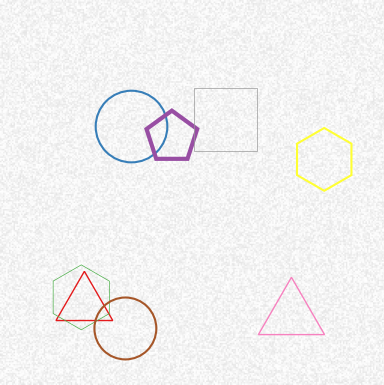[{"shape": "triangle", "thickness": 1, "radius": 0.43, "center": [0.219, 0.21]}, {"shape": "circle", "thickness": 1.5, "radius": 0.47, "center": [0.342, 0.671]}, {"shape": "hexagon", "thickness": 0.5, "radius": 0.42, "center": [0.211, 0.228]}, {"shape": "pentagon", "thickness": 3, "radius": 0.35, "center": [0.446, 0.643]}, {"shape": "hexagon", "thickness": 1.5, "radius": 0.41, "center": [0.842, 0.586]}, {"shape": "circle", "thickness": 1.5, "radius": 0.4, "center": [0.326, 0.147]}, {"shape": "triangle", "thickness": 1, "radius": 0.5, "center": [0.757, 0.181]}, {"shape": "square", "thickness": 0.5, "radius": 0.41, "center": [0.585, 0.69]}]